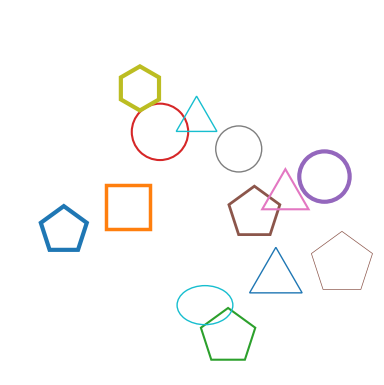[{"shape": "triangle", "thickness": 1, "radius": 0.39, "center": [0.716, 0.279]}, {"shape": "pentagon", "thickness": 3, "radius": 0.31, "center": [0.166, 0.402]}, {"shape": "square", "thickness": 2.5, "radius": 0.29, "center": [0.332, 0.462]}, {"shape": "pentagon", "thickness": 1.5, "radius": 0.37, "center": [0.592, 0.126]}, {"shape": "circle", "thickness": 1.5, "radius": 0.37, "center": [0.416, 0.658]}, {"shape": "circle", "thickness": 3, "radius": 0.33, "center": [0.843, 0.541]}, {"shape": "pentagon", "thickness": 2, "radius": 0.35, "center": [0.661, 0.447]}, {"shape": "pentagon", "thickness": 0.5, "radius": 0.42, "center": [0.888, 0.316]}, {"shape": "triangle", "thickness": 1.5, "radius": 0.35, "center": [0.741, 0.491]}, {"shape": "circle", "thickness": 1, "radius": 0.3, "center": [0.62, 0.613]}, {"shape": "hexagon", "thickness": 3, "radius": 0.29, "center": [0.363, 0.77]}, {"shape": "oval", "thickness": 1, "radius": 0.36, "center": [0.532, 0.207]}, {"shape": "triangle", "thickness": 1, "radius": 0.31, "center": [0.511, 0.689]}]